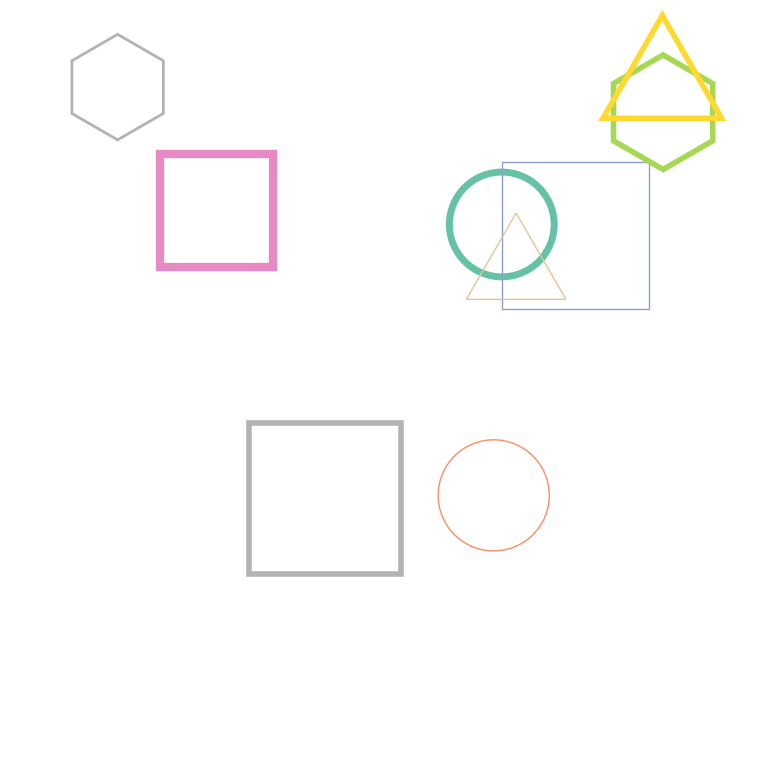[{"shape": "circle", "thickness": 2.5, "radius": 0.34, "center": [0.652, 0.708]}, {"shape": "circle", "thickness": 0.5, "radius": 0.36, "center": [0.641, 0.357]}, {"shape": "square", "thickness": 0.5, "radius": 0.48, "center": [0.747, 0.694]}, {"shape": "square", "thickness": 3, "radius": 0.37, "center": [0.281, 0.727]}, {"shape": "hexagon", "thickness": 2, "radius": 0.37, "center": [0.861, 0.854]}, {"shape": "triangle", "thickness": 2, "radius": 0.45, "center": [0.86, 0.891]}, {"shape": "triangle", "thickness": 0.5, "radius": 0.37, "center": [0.67, 0.649]}, {"shape": "hexagon", "thickness": 1, "radius": 0.34, "center": [0.153, 0.887]}, {"shape": "square", "thickness": 2, "radius": 0.49, "center": [0.422, 0.353]}]